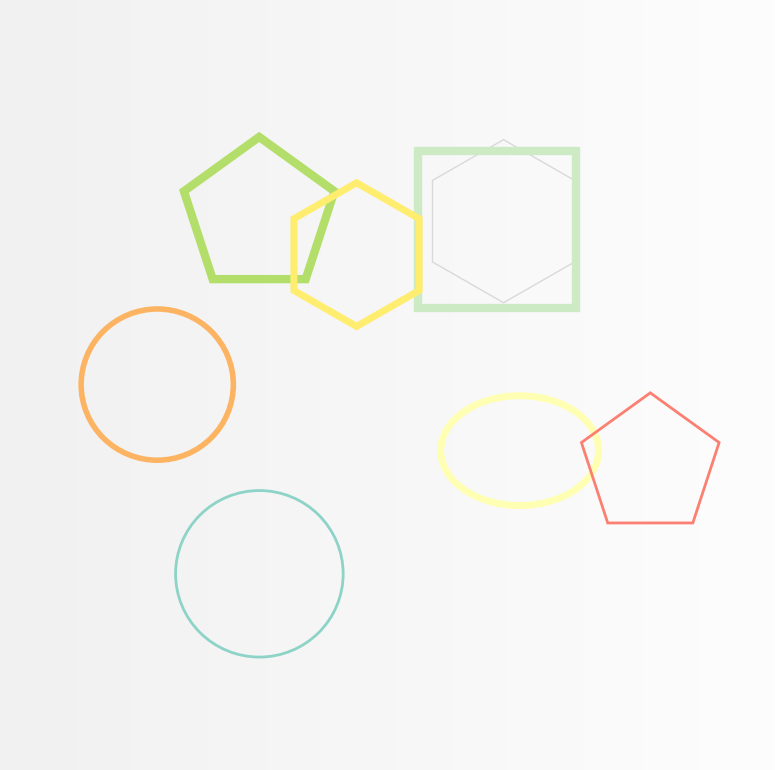[{"shape": "circle", "thickness": 1, "radius": 0.54, "center": [0.335, 0.255]}, {"shape": "oval", "thickness": 2.5, "radius": 0.51, "center": [0.671, 0.415]}, {"shape": "pentagon", "thickness": 1, "radius": 0.47, "center": [0.839, 0.396]}, {"shape": "circle", "thickness": 2, "radius": 0.49, "center": [0.203, 0.501]}, {"shape": "pentagon", "thickness": 3, "radius": 0.51, "center": [0.334, 0.72]}, {"shape": "hexagon", "thickness": 0.5, "radius": 0.53, "center": [0.65, 0.713]}, {"shape": "square", "thickness": 3, "radius": 0.51, "center": [0.641, 0.702]}, {"shape": "hexagon", "thickness": 2.5, "radius": 0.47, "center": [0.46, 0.669]}]